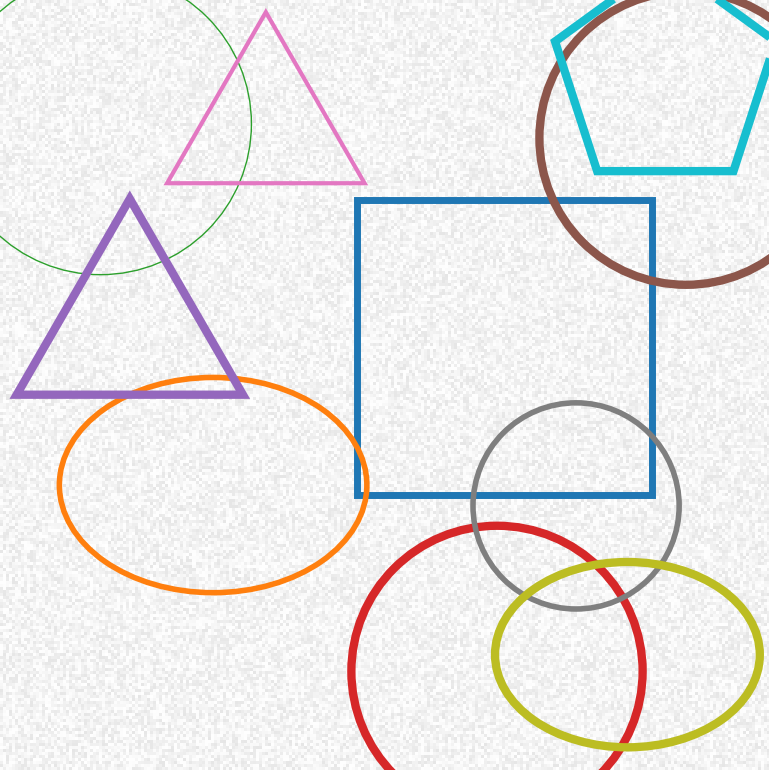[{"shape": "square", "thickness": 2.5, "radius": 0.96, "center": [0.655, 0.549]}, {"shape": "oval", "thickness": 2, "radius": 1.0, "center": [0.277, 0.37]}, {"shape": "circle", "thickness": 0.5, "radius": 0.98, "center": [0.131, 0.839]}, {"shape": "circle", "thickness": 3, "radius": 0.95, "center": [0.645, 0.128]}, {"shape": "triangle", "thickness": 3, "radius": 0.85, "center": [0.169, 0.572]}, {"shape": "circle", "thickness": 3, "radius": 0.95, "center": [0.891, 0.821]}, {"shape": "triangle", "thickness": 1.5, "radius": 0.74, "center": [0.345, 0.836]}, {"shape": "circle", "thickness": 2, "radius": 0.67, "center": [0.748, 0.343]}, {"shape": "oval", "thickness": 3, "radius": 0.86, "center": [0.815, 0.15]}, {"shape": "pentagon", "thickness": 3, "radius": 0.75, "center": [0.864, 0.9]}]